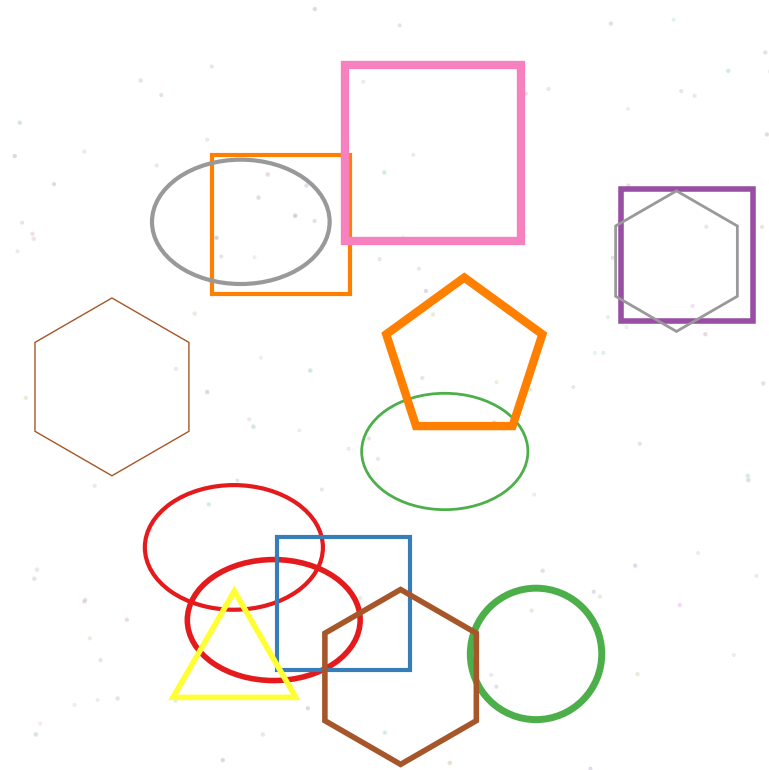[{"shape": "oval", "thickness": 1.5, "radius": 0.58, "center": [0.304, 0.289]}, {"shape": "oval", "thickness": 2, "radius": 0.56, "center": [0.356, 0.195]}, {"shape": "square", "thickness": 1.5, "radius": 0.43, "center": [0.447, 0.216]}, {"shape": "oval", "thickness": 1, "radius": 0.54, "center": [0.578, 0.414]}, {"shape": "circle", "thickness": 2.5, "radius": 0.43, "center": [0.696, 0.151]}, {"shape": "square", "thickness": 2, "radius": 0.43, "center": [0.892, 0.668]}, {"shape": "square", "thickness": 1.5, "radius": 0.45, "center": [0.365, 0.708]}, {"shape": "pentagon", "thickness": 3, "radius": 0.53, "center": [0.603, 0.533]}, {"shape": "triangle", "thickness": 2, "radius": 0.46, "center": [0.304, 0.14]}, {"shape": "hexagon", "thickness": 0.5, "radius": 0.58, "center": [0.145, 0.498]}, {"shape": "hexagon", "thickness": 2, "radius": 0.57, "center": [0.52, 0.121]}, {"shape": "square", "thickness": 3, "radius": 0.57, "center": [0.563, 0.801]}, {"shape": "oval", "thickness": 1.5, "radius": 0.58, "center": [0.313, 0.712]}, {"shape": "hexagon", "thickness": 1, "radius": 0.46, "center": [0.879, 0.661]}]